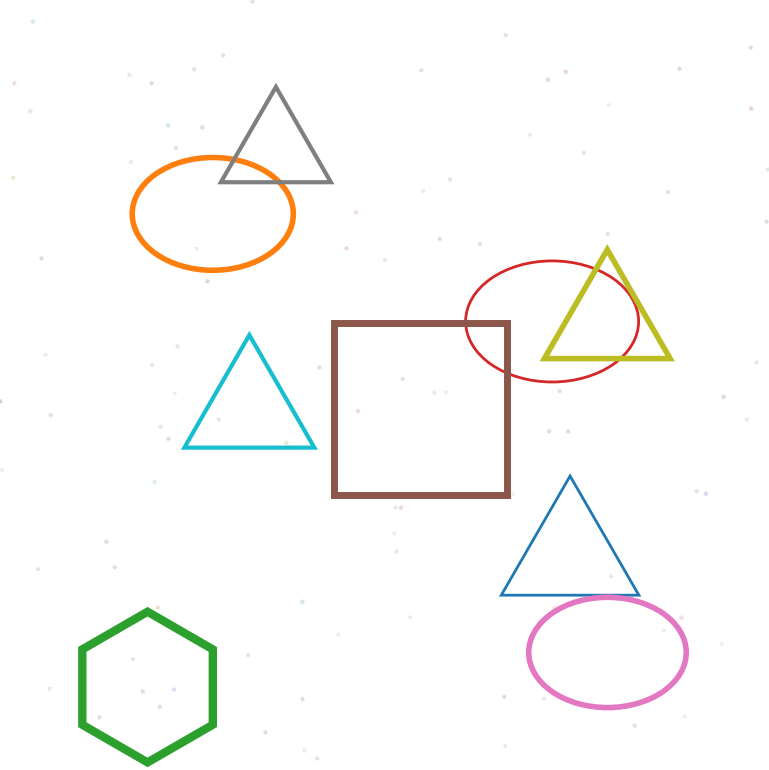[{"shape": "triangle", "thickness": 1, "radius": 0.52, "center": [0.74, 0.279]}, {"shape": "oval", "thickness": 2, "radius": 0.52, "center": [0.276, 0.722]}, {"shape": "hexagon", "thickness": 3, "radius": 0.49, "center": [0.192, 0.108]}, {"shape": "oval", "thickness": 1, "radius": 0.56, "center": [0.717, 0.583]}, {"shape": "square", "thickness": 2.5, "radius": 0.56, "center": [0.546, 0.469]}, {"shape": "oval", "thickness": 2, "radius": 0.51, "center": [0.789, 0.153]}, {"shape": "triangle", "thickness": 1.5, "radius": 0.41, "center": [0.358, 0.805]}, {"shape": "triangle", "thickness": 2, "radius": 0.47, "center": [0.789, 0.581]}, {"shape": "triangle", "thickness": 1.5, "radius": 0.49, "center": [0.324, 0.467]}]